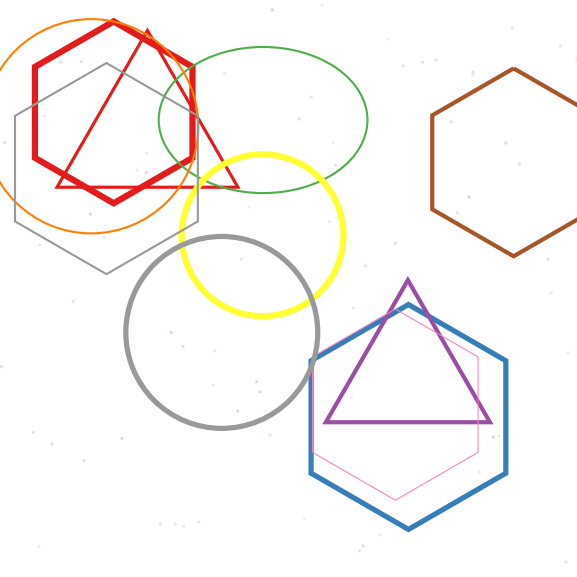[{"shape": "hexagon", "thickness": 3, "radius": 0.79, "center": [0.197, 0.805]}, {"shape": "triangle", "thickness": 1.5, "radius": 0.9, "center": [0.255, 0.765]}, {"shape": "hexagon", "thickness": 2.5, "radius": 0.97, "center": [0.707, 0.277]}, {"shape": "oval", "thickness": 1, "radius": 0.9, "center": [0.456, 0.791]}, {"shape": "triangle", "thickness": 2, "radius": 0.82, "center": [0.706, 0.35]}, {"shape": "circle", "thickness": 1, "radius": 0.93, "center": [0.158, 0.781]}, {"shape": "circle", "thickness": 3, "radius": 0.7, "center": [0.455, 0.592]}, {"shape": "hexagon", "thickness": 2, "radius": 0.81, "center": [0.889, 0.718]}, {"shape": "hexagon", "thickness": 0.5, "radius": 0.83, "center": [0.684, 0.299]}, {"shape": "hexagon", "thickness": 1, "radius": 0.91, "center": [0.184, 0.707]}, {"shape": "circle", "thickness": 2.5, "radius": 0.83, "center": [0.384, 0.424]}]